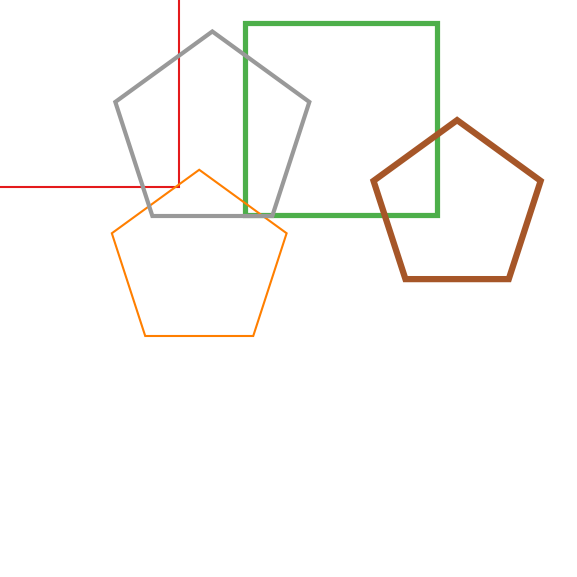[{"shape": "square", "thickness": 1, "radius": 0.94, "center": [0.122, 0.863]}, {"shape": "square", "thickness": 2.5, "radius": 0.83, "center": [0.59, 0.793]}, {"shape": "pentagon", "thickness": 1, "radius": 0.8, "center": [0.345, 0.546]}, {"shape": "pentagon", "thickness": 3, "radius": 0.76, "center": [0.792, 0.639]}, {"shape": "pentagon", "thickness": 2, "radius": 0.88, "center": [0.368, 0.768]}]